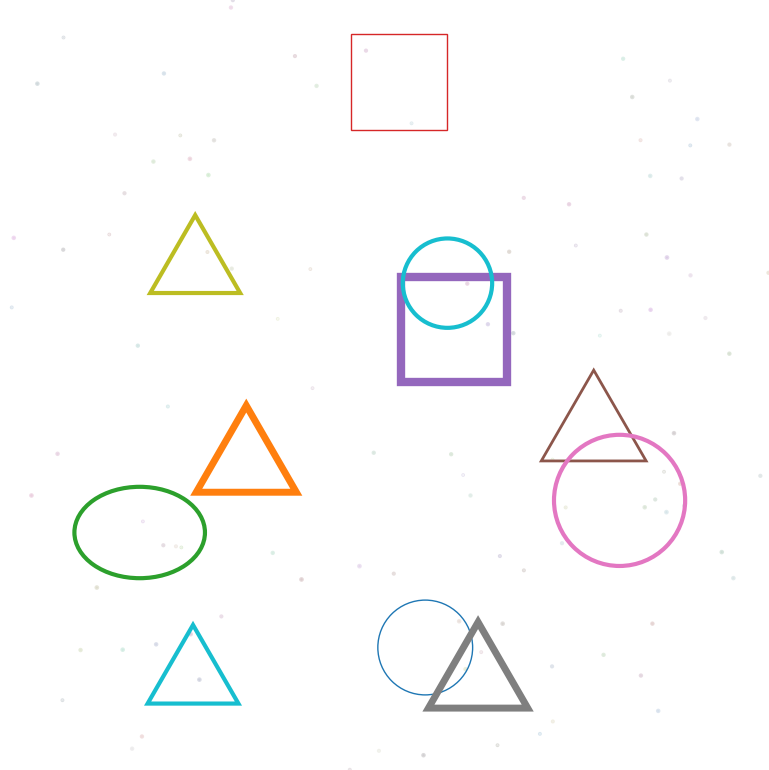[{"shape": "circle", "thickness": 0.5, "radius": 0.31, "center": [0.552, 0.159]}, {"shape": "triangle", "thickness": 2.5, "radius": 0.38, "center": [0.32, 0.398]}, {"shape": "oval", "thickness": 1.5, "radius": 0.42, "center": [0.181, 0.308]}, {"shape": "square", "thickness": 0.5, "radius": 0.31, "center": [0.518, 0.893]}, {"shape": "square", "thickness": 3, "radius": 0.34, "center": [0.589, 0.572]}, {"shape": "triangle", "thickness": 1, "radius": 0.39, "center": [0.771, 0.441]}, {"shape": "circle", "thickness": 1.5, "radius": 0.43, "center": [0.805, 0.35]}, {"shape": "triangle", "thickness": 2.5, "radius": 0.37, "center": [0.621, 0.118]}, {"shape": "triangle", "thickness": 1.5, "radius": 0.34, "center": [0.254, 0.653]}, {"shape": "triangle", "thickness": 1.5, "radius": 0.34, "center": [0.251, 0.12]}, {"shape": "circle", "thickness": 1.5, "radius": 0.29, "center": [0.581, 0.632]}]